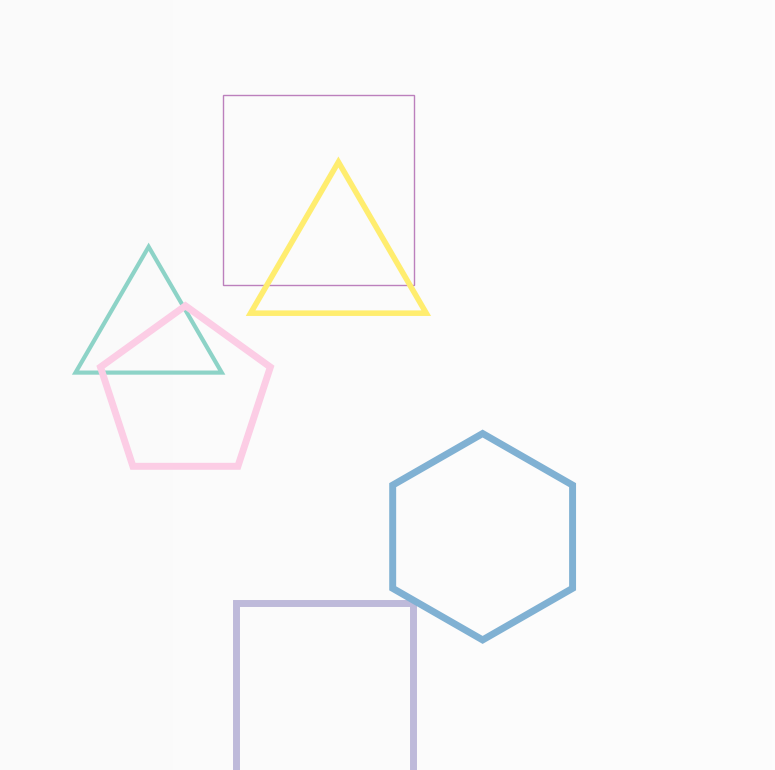[{"shape": "triangle", "thickness": 1.5, "radius": 0.54, "center": [0.192, 0.571]}, {"shape": "square", "thickness": 2.5, "radius": 0.57, "center": [0.419, 0.103]}, {"shape": "hexagon", "thickness": 2.5, "radius": 0.67, "center": [0.623, 0.303]}, {"shape": "pentagon", "thickness": 2.5, "radius": 0.58, "center": [0.239, 0.488]}, {"shape": "square", "thickness": 0.5, "radius": 0.62, "center": [0.411, 0.753]}, {"shape": "triangle", "thickness": 2, "radius": 0.65, "center": [0.437, 0.659]}]